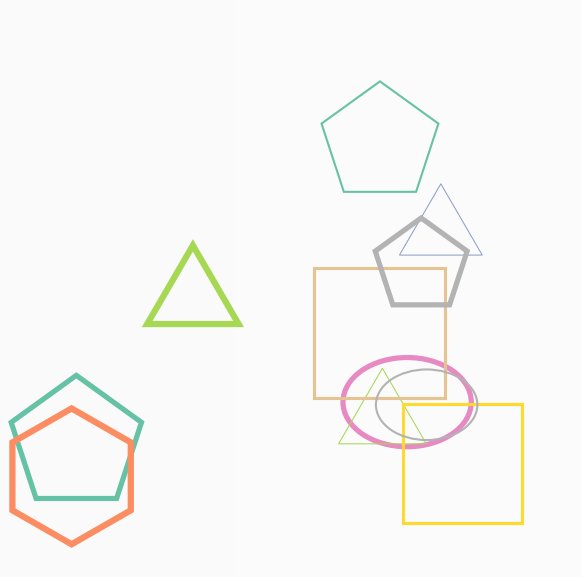[{"shape": "pentagon", "thickness": 2.5, "radius": 0.59, "center": [0.131, 0.231]}, {"shape": "pentagon", "thickness": 1, "radius": 0.53, "center": [0.654, 0.752]}, {"shape": "hexagon", "thickness": 3, "radius": 0.59, "center": [0.123, 0.174]}, {"shape": "triangle", "thickness": 0.5, "radius": 0.41, "center": [0.758, 0.599]}, {"shape": "oval", "thickness": 2.5, "radius": 0.55, "center": [0.7, 0.303]}, {"shape": "triangle", "thickness": 3, "radius": 0.45, "center": [0.332, 0.483]}, {"shape": "triangle", "thickness": 0.5, "radius": 0.44, "center": [0.658, 0.274]}, {"shape": "square", "thickness": 1.5, "radius": 0.51, "center": [0.796, 0.197]}, {"shape": "square", "thickness": 1.5, "radius": 0.56, "center": [0.652, 0.422]}, {"shape": "oval", "thickness": 1, "radius": 0.44, "center": [0.734, 0.298]}, {"shape": "pentagon", "thickness": 2.5, "radius": 0.42, "center": [0.725, 0.539]}]